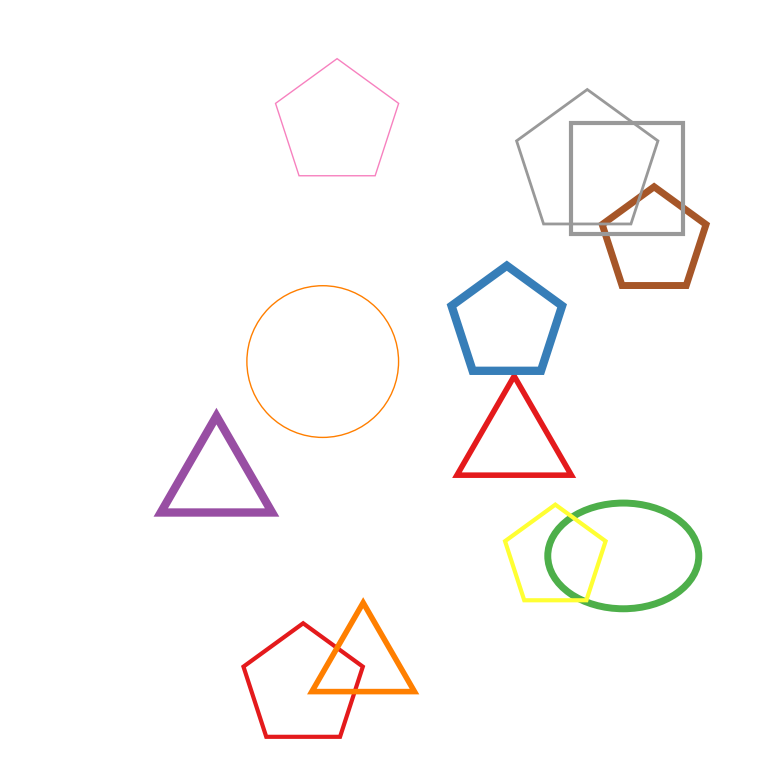[{"shape": "triangle", "thickness": 2, "radius": 0.43, "center": [0.668, 0.426]}, {"shape": "pentagon", "thickness": 1.5, "radius": 0.41, "center": [0.394, 0.109]}, {"shape": "pentagon", "thickness": 3, "radius": 0.38, "center": [0.658, 0.58]}, {"shape": "oval", "thickness": 2.5, "radius": 0.49, "center": [0.809, 0.278]}, {"shape": "triangle", "thickness": 3, "radius": 0.42, "center": [0.281, 0.376]}, {"shape": "triangle", "thickness": 2, "radius": 0.38, "center": [0.472, 0.14]}, {"shape": "circle", "thickness": 0.5, "radius": 0.49, "center": [0.419, 0.53]}, {"shape": "pentagon", "thickness": 1.5, "radius": 0.34, "center": [0.721, 0.276]}, {"shape": "pentagon", "thickness": 2.5, "radius": 0.35, "center": [0.849, 0.687]}, {"shape": "pentagon", "thickness": 0.5, "radius": 0.42, "center": [0.438, 0.84]}, {"shape": "pentagon", "thickness": 1, "radius": 0.48, "center": [0.763, 0.787]}, {"shape": "square", "thickness": 1.5, "radius": 0.36, "center": [0.814, 0.768]}]